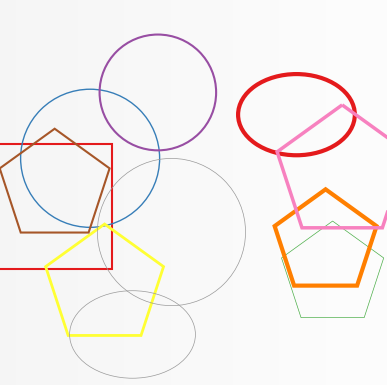[{"shape": "oval", "thickness": 3, "radius": 0.75, "center": [0.765, 0.702]}, {"shape": "square", "thickness": 1.5, "radius": 0.81, "center": [0.128, 0.464]}, {"shape": "circle", "thickness": 1, "radius": 0.9, "center": [0.233, 0.589]}, {"shape": "pentagon", "thickness": 0.5, "radius": 0.69, "center": [0.858, 0.287]}, {"shape": "circle", "thickness": 1.5, "radius": 0.75, "center": [0.407, 0.76]}, {"shape": "pentagon", "thickness": 3, "radius": 0.69, "center": [0.84, 0.37]}, {"shape": "pentagon", "thickness": 2, "radius": 0.8, "center": [0.27, 0.258]}, {"shape": "pentagon", "thickness": 1.5, "radius": 0.75, "center": [0.141, 0.517]}, {"shape": "pentagon", "thickness": 2.5, "radius": 0.88, "center": [0.883, 0.551]}, {"shape": "oval", "thickness": 0.5, "radius": 0.81, "center": [0.342, 0.131]}, {"shape": "circle", "thickness": 0.5, "radius": 0.96, "center": [0.442, 0.397]}]